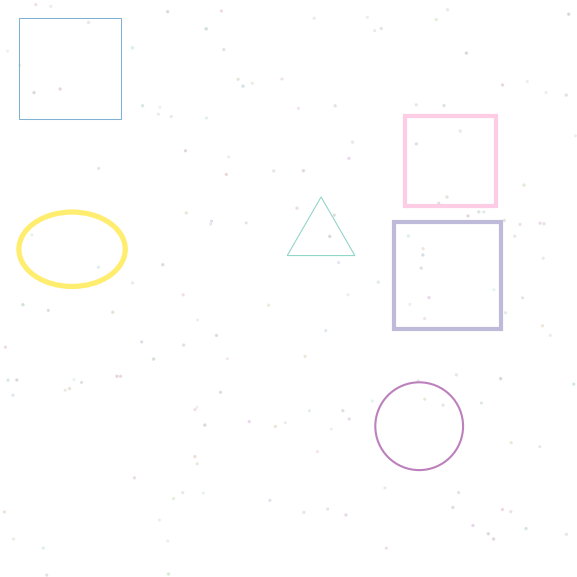[{"shape": "triangle", "thickness": 0.5, "radius": 0.34, "center": [0.556, 0.59]}, {"shape": "square", "thickness": 2, "radius": 0.46, "center": [0.775, 0.522]}, {"shape": "square", "thickness": 0.5, "radius": 0.44, "center": [0.121, 0.881]}, {"shape": "square", "thickness": 2, "radius": 0.39, "center": [0.78, 0.72]}, {"shape": "circle", "thickness": 1, "radius": 0.38, "center": [0.726, 0.261]}, {"shape": "oval", "thickness": 2.5, "radius": 0.46, "center": [0.125, 0.568]}]